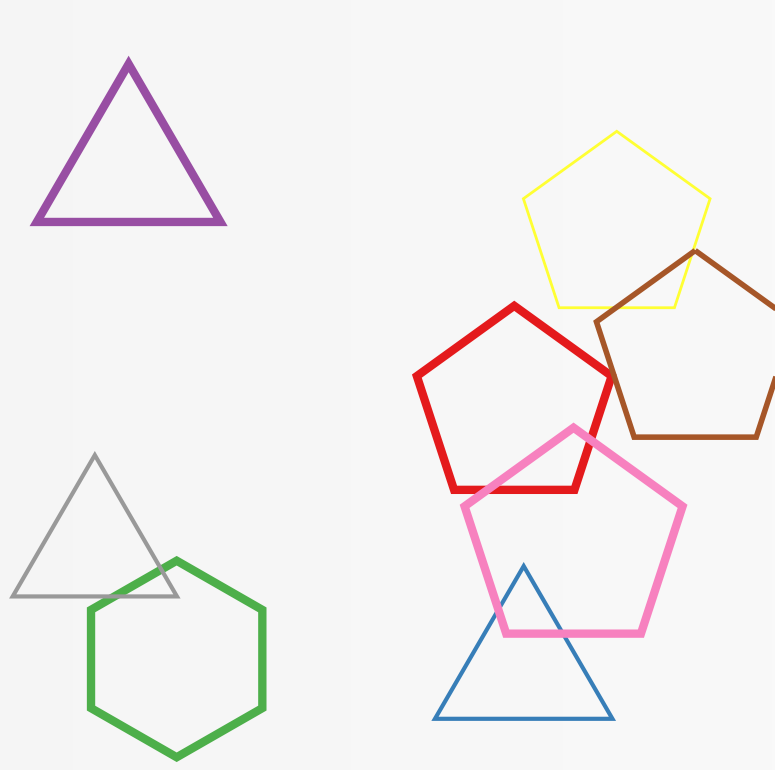[{"shape": "pentagon", "thickness": 3, "radius": 0.66, "center": [0.664, 0.471]}, {"shape": "triangle", "thickness": 1.5, "radius": 0.66, "center": [0.676, 0.133]}, {"shape": "hexagon", "thickness": 3, "radius": 0.64, "center": [0.228, 0.144]}, {"shape": "triangle", "thickness": 3, "radius": 0.68, "center": [0.166, 0.78]}, {"shape": "pentagon", "thickness": 1, "radius": 0.63, "center": [0.796, 0.703]}, {"shape": "pentagon", "thickness": 2, "radius": 0.67, "center": [0.897, 0.541]}, {"shape": "pentagon", "thickness": 3, "radius": 0.74, "center": [0.74, 0.297]}, {"shape": "triangle", "thickness": 1.5, "radius": 0.61, "center": [0.122, 0.287]}]